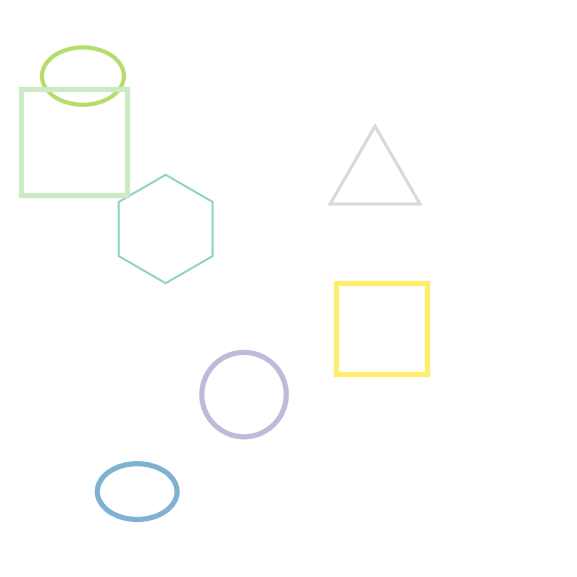[{"shape": "hexagon", "thickness": 1, "radius": 0.47, "center": [0.287, 0.603]}, {"shape": "circle", "thickness": 2.5, "radius": 0.37, "center": [0.423, 0.316]}, {"shape": "oval", "thickness": 2.5, "radius": 0.35, "center": [0.238, 0.148]}, {"shape": "oval", "thickness": 2, "radius": 0.35, "center": [0.144, 0.867]}, {"shape": "triangle", "thickness": 1.5, "radius": 0.45, "center": [0.649, 0.691]}, {"shape": "square", "thickness": 2.5, "radius": 0.46, "center": [0.128, 0.754]}, {"shape": "square", "thickness": 2.5, "radius": 0.39, "center": [0.661, 0.43]}]